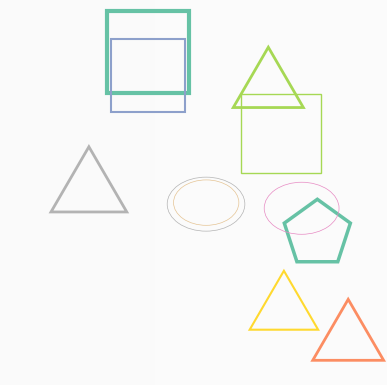[{"shape": "square", "thickness": 3, "radius": 0.53, "center": [0.382, 0.864]}, {"shape": "pentagon", "thickness": 2.5, "radius": 0.45, "center": [0.819, 0.393]}, {"shape": "triangle", "thickness": 2, "radius": 0.53, "center": [0.899, 0.117]}, {"shape": "square", "thickness": 1.5, "radius": 0.48, "center": [0.381, 0.804]}, {"shape": "oval", "thickness": 0.5, "radius": 0.48, "center": [0.778, 0.459]}, {"shape": "square", "thickness": 1, "radius": 0.51, "center": [0.725, 0.653]}, {"shape": "triangle", "thickness": 2, "radius": 0.52, "center": [0.692, 0.773]}, {"shape": "triangle", "thickness": 1.5, "radius": 0.51, "center": [0.733, 0.195]}, {"shape": "oval", "thickness": 0.5, "radius": 0.42, "center": [0.532, 0.474]}, {"shape": "oval", "thickness": 0.5, "radius": 0.5, "center": [0.532, 0.47]}, {"shape": "triangle", "thickness": 2, "radius": 0.56, "center": [0.229, 0.506]}]